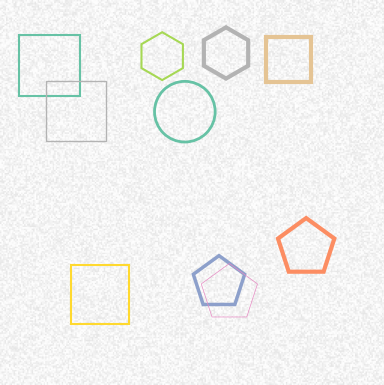[{"shape": "circle", "thickness": 2, "radius": 0.39, "center": [0.48, 0.71]}, {"shape": "square", "thickness": 1.5, "radius": 0.4, "center": [0.129, 0.83]}, {"shape": "pentagon", "thickness": 3, "radius": 0.38, "center": [0.795, 0.357]}, {"shape": "pentagon", "thickness": 2.5, "radius": 0.35, "center": [0.569, 0.266]}, {"shape": "pentagon", "thickness": 0.5, "radius": 0.38, "center": [0.596, 0.239]}, {"shape": "hexagon", "thickness": 1.5, "radius": 0.31, "center": [0.421, 0.854]}, {"shape": "square", "thickness": 1.5, "radius": 0.38, "center": [0.259, 0.234]}, {"shape": "square", "thickness": 3, "radius": 0.29, "center": [0.75, 0.844]}, {"shape": "square", "thickness": 1, "radius": 0.38, "center": [0.197, 0.712]}, {"shape": "hexagon", "thickness": 3, "radius": 0.33, "center": [0.587, 0.862]}]